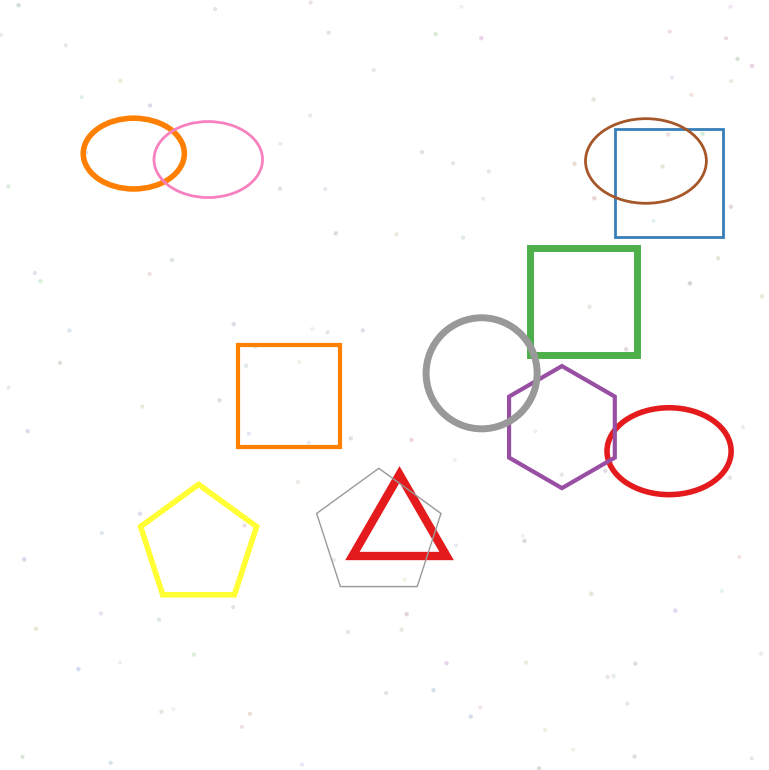[{"shape": "oval", "thickness": 2, "radius": 0.4, "center": [0.869, 0.414]}, {"shape": "triangle", "thickness": 3, "radius": 0.35, "center": [0.519, 0.313]}, {"shape": "square", "thickness": 1, "radius": 0.35, "center": [0.869, 0.763]}, {"shape": "square", "thickness": 2.5, "radius": 0.35, "center": [0.758, 0.608]}, {"shape": "hexagon", "thickness": 1.5, "radius": 0.4, "center": [0.73, 0.445]}, {"shape": "oval", "thickness": 2, "radius": 0.33, "center": [0.174, 0.801]}, {"shape": "square", "thickness": 1.5, "radius": 0.33, "center": [0.375, 0.486]}, {"shape": "pentagon", "thickness": 2, "radius": 0.4, "center": [0.258, 0.292]}, {"shape": "oval", "thickness": 1, "radius": 0.39, "center": [0.839, 0.791]}, {"shape": "oval", "thickness": 1, "radius": 0.35, "center": [0.27, 0.793]}, {"shape": "pentagon", "thickness": 0.5, "radius": 0.42, "center": [0.492, 0.307]}, {"shape": "circle", "thickness": 2.5, "radius": 0.36, "center": [0.625, 0.515]}]